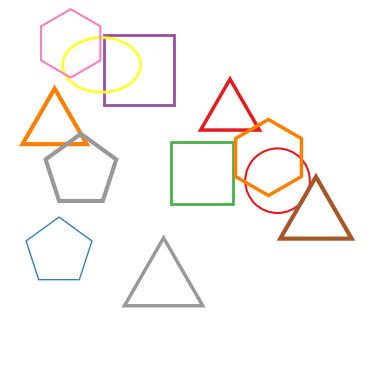[{"shape": "triangle", "thickness": 2.5, "radius": 0.44, "center": [0.597, 0.706]}, {"shape": "circle", "thickness": 1.5, "radius": 0.42, "center": [0.721, 0.531]}, {"shape": "pentagon", "thickness": 1, "radius": 0.45, "center": [0.153, 0.346]}, {"shape": "square", "thickness": 2, "radius": 0.4, "center": [0.524, 0.551]}, {"shape": "square", "thickness": 2, "radius": 0.45, "center": [0.361, 0.819]}, {"shape": "triangle", "thickness": 3, "radius": 0.48, "center": [0.142, 0.674]}, {"shape": "hexagon", "thickness": 2.5, "radius": 0.49, "center": [0.697, 0.591]}, {"shape": "oval", "thickness": 2, "radius": 0.51, "center": [0.264, 0.831]}, {"shape": "triangle", "thickness": 3, "radius": 0.54, "center": [0.821, 0.434]}, {"shape": "hexagon", "thickness": 1.5, "radius": 0.44, "center": [0.184, 0.887]}, {"shape": "pentagon", "thickness": 3, "radius": 0.48, "center": [0.21, 0.556]}, {"shape": "triangle", "thickness": 2.5, "radius": 0.59, "center": [0.425, 0.265]}]